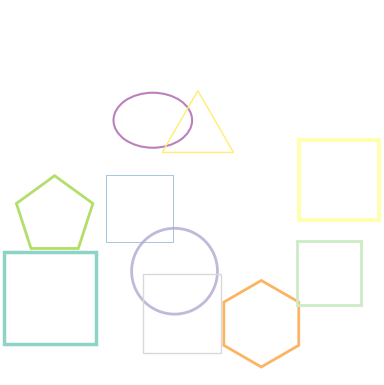[{"shape": "square", "thickness": 2.5, "radius": 0.6, "center": [0.13, 0.227]}, {"shape": "square", "thickness": 3, "radius": 0.52, "center": [0.88, 0.533]}, {"shape": "circle", "thickness": 2, "radius": 0.56, "center": [0.453, 0.296]}, {"shape": "square", "thickness": 0.5, "radius": 0.44, "center": [0.363, 0.457]}, {"shape": "hexagon", "thickness": 2, "radius": 0.56, "center": [0.679, 0.159]}, {"shape": "pentagon", "thickness": 2, "radius": 0.52, "center": [0.142, 0.439]}, {"shape": "square", "thickness": 1, "radius": 0.51, "center": [0.472, 0.186]}, {"shape": "oval", "thickness": 1.5, "radius": 0.51, "center": [0.397, 0.688]}, {"shape": "square", "thickness": 2, "radius": 0.41, "center": [0.854, 0.291]}, {"shape": "triangle", "thickness": 1, "radius": 0.53, "center": [0.514, 0.658]}]